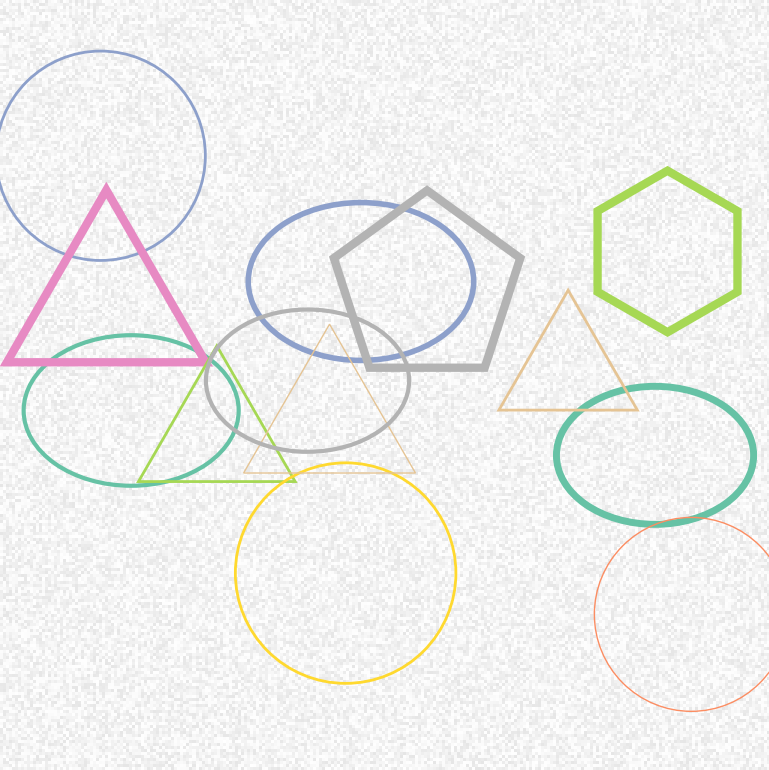[{"shape": "oval", "thickness": 1.5, "radius": 0.7, "center": [0.17, 0.467]}, {"shape": "oval", "thickness": 2.5, "radius": 0.64, "center": [0.851, 0.409]}, {"shape": "circle", "thickness": 0.5, "radius": 0.63, "center": [0.898, 0.202]}, {"shape": "circle", "thickness": 1, "radius": 0.68, "center": [0.131, 0.798]}, {"shape": "oval", "thickness": 2, "radius": 0.73, "center": [0.469, 0.634]}, {"shape": "triangle", "thickness": 3, "radius": 0.75, "center": [0.138, 0.604]}, {"shape": "triangle", "thickness": 1, "radius": 0.59, "center": [0.282, 0.433]}, {"shape": "hexagon", "thickness": 3, "radius": 0.52, "center": [0.867, 0.673]}, {"shape": "circle", "thickness": 1, "radius": 0.72, "center": [0.449, 0.256]}, {"shape": "triangle", "thickness": 1, "radius": 0.52, "center": [0.738, 0.519]}, {"shape": "triangle", "thickness": 0.5, "radius": 0.64, "center": [0.428, 0.45]}, {"shape": "oval", "thickness": 1.5, "radius": 0.66, "center": [0.399, 0.506]}, {"shape": "pentagon", "thickness": 3, "radius": 0.64, "center": [0.555, 0.625]}]